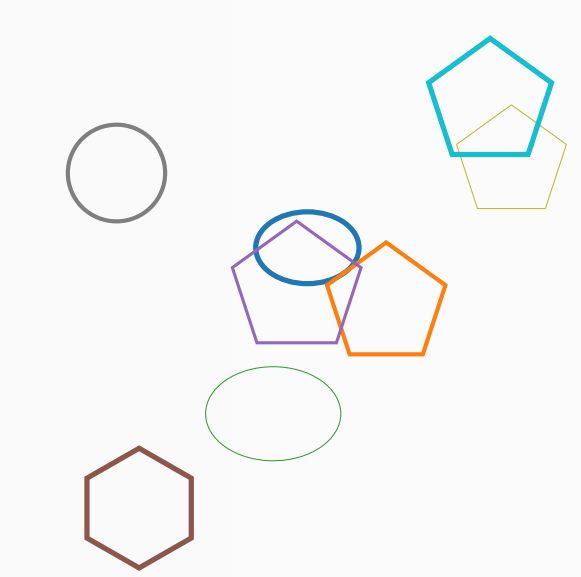[{"shape": "oval", "thickness": 2.5, "radius": 0.44, "center": [0.529, 0.57]}, {"shape": "pentagon", "thickness": 2, "radius": 0.54, "center": [0.664, 0.472]}, {"shape": "oval", "thickness": 0.5, "radius": 0.58, "center": [0.47, 0.283]}, {"shape": "pentagon", "thickness": 1.5, "radius": 0.58, "center": [0.51, 0.5]}, {"shape": "hexagon", "thickness": 2.5, "radius": 0.52, "center": [0.239, 0.119]}, {"shape": "circle", "thickness": 2, "radius": 0.42, "center": [0.2, 0.699]}, {"shape": "pentagon", "thickness": 0.5, "radius": 0.5, "center": [0.88, 0.718]}, {"shape": "pentagon", "thickness": 2.5, "radius": 0.56, "center": [0.843, 0.822]}]